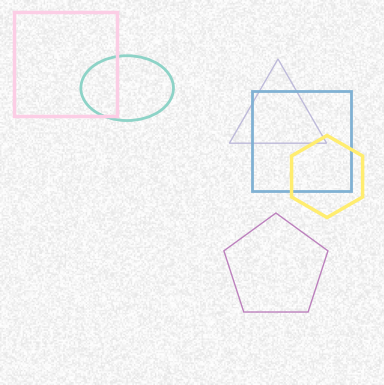[{"shape": "oval", "thickness": 2, "radius": 0.6, "center": [0.33, 0.771]}, {"shape": "triangle", "thickness": 1, "radius": 0.73, "center": [0.722, 0.701]}, {"shape": "square", "thickness": 2, "radius": 0.65, "center": [0.783, 0.634]}, {"shape": "square", "thickness": 2.5, "radius": 0.67, "center": [0.17, 0.834]}, {"shape": "pentagon", "thickness": 1, "radius": 0.71, "center": [0.717, 0.305]}, {"shape": "hexagon", "thickness": 2.5, "radius": 0.53, "center": [0.85, 0.542]}]